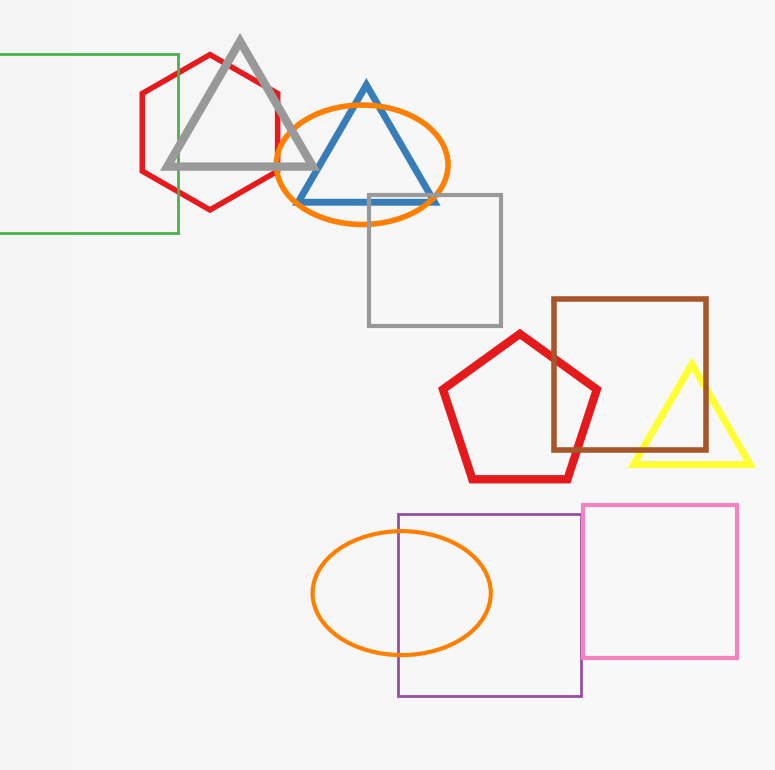[{"shape": "pentagon", "thickness": 3, "radius": 0.52, "center": [0.671, 0.462]}, {"shape": "hexagon", "thickness": 2, "radius": 0.5, "center": [0.271, 0.828]}, {"shape": "triangle", "thickness": 2.5, "radius": 0.51, "center": [0.473, 0.788]}, {"shape": "square", "thickness": 1, "radius": 0.58, "center": [0.113, 0.813]}, {"shape": "square", "thickness": 1, "radius": 0.59, "center": [0.632, 0.214]}, {"shape": "oval", "thickness": 2, "radius": 0.55, "center": [0.467, 0.786]}, {"shape": "oval", "thickness": 1.5, "radius": 0.57, "center": [0.518, 0.23]}, {"shape": "triangle", "thickness": 2.5, "radius": 0.43, "center": [0.893, 0.44]}, {"shape": "square", "thickness": 2, "radius": 0.49, "center": [0.813, 0.514]}, {"shape": "square", "thickness": 1.5, "radius": 0.5, "center": [0.852, 0.244]}, {"shape": "triangle", "thickness": 3, "radius": 0.54, "center": [0.31, 0.838]}, {"shape": "square", "thickness": 1.5, "radius": 0.43, "center": [0.561, 0.662]}]